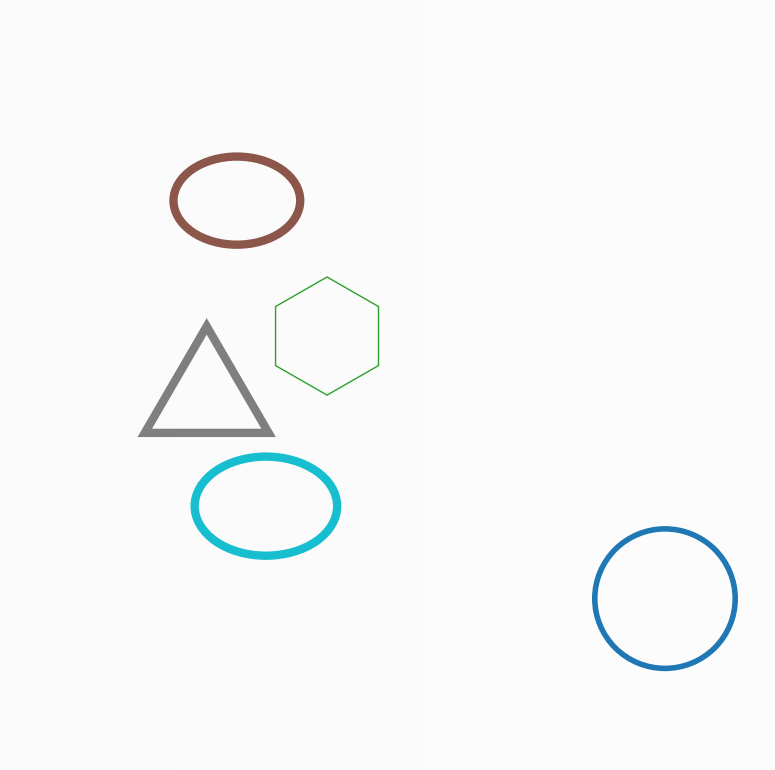[{"shape": "circle", "thickness": 2, "radius": 0.45, "center": [0.858, 0.223]}, {"shape": "hexagon", "thickness": 0.5, "radius": 0.38, "center": [0.422, 0.564]}, {"shape": "oval", "thickness": 3, "radius": 0.41, "center": [0.306, 0.739]}, {"shape": "triangle", "thickness": 3, "radius": 0.46, "center": [0.267, 0.484]}, {"shape": "oval", "thickness": 3, "radius": 0.46, "center": [0.343, 0.343]}]